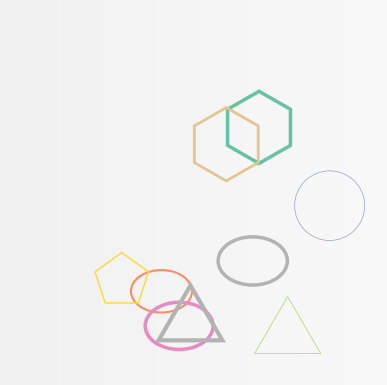[{"shape": "hexagon", "thickness": 2.5, "radius": 0.47, "center": [0.668, 0.669]}, {"shape": "oval", "thickness": 1.5, "radius": 0.39, "center": [0.417, 0.243]}, {"shape": "circle", "thickness": 0.5, "radius": 0.45, "center": [0.851, 0.466]}, {"shape": "oval", "thickness": 2.5, "radius": 0.44, "center": [0.462, 0.154]}, {"shape": "triangle", "thickness": 0.5, "radius": 0.49, "center": [0.742, 0.131]}, {"shape": "pentagon", "thickness": 1, "radius": 0.36, "center": [0.314, 0.272]}, {"shape": "hexagon", "thickness": 2, "radius": 0.48, "center": [0.584, 0.625]}, {"shape": "triangle", "thickness": 3, "radius": 0.47, "center": [0.492, 0.164]}, {"shape": "oval", "thickness": 2.5, "radius": 0.45, "center": [0.652, 0.322]}]